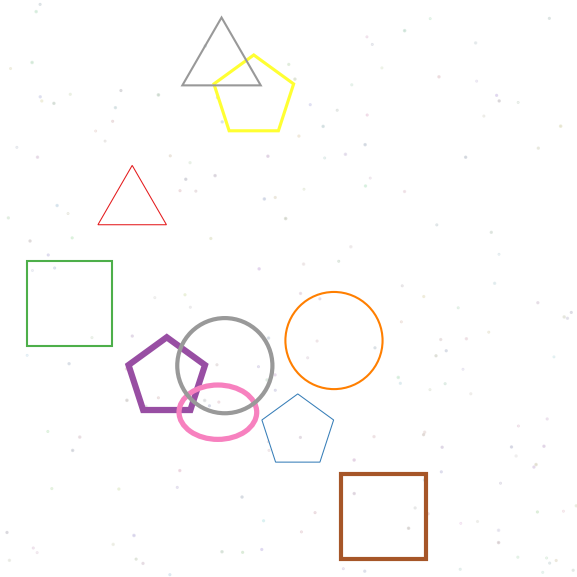[{"shape": "triangle", "thickness": 0.5, "radius": 0.34, "center": [0.229, 0.644]}, {"shape": "pentagon", "thickness": 0.5, "radius": 0.33, "center": [0.516, 0.252]}, {"shape": "square", "thickness": 1, "radius": 0.37, "center": [0.12, 0.474]}, {"shape": "pentagon", "thickness": 3, "radius": 0.35, "center": [0.289, 0.345]}, {"shape": "circle", "thickness": 1, "radius": 0.42, "center": [0.578, 0.409]}, {"shape": "pentagon", "thickness": 1.5, "radius": 0.36, "center": [0.439, 0.831]}, {"shape": "square", "thickness": 2, "radius": 0.37, "center": [0.664, 0.105]}, {"shape": "oval", "thickness": 2.5, "radius": 0.34, "center": [0.377, 0.285]}, {"shape": "circle", "thickness": 2, "radius": 0.41, "center": [0.389, 0.366]}, {"shape": "triangle", "thickness": 1, "radius": 0.39, "center": [0.384, 0.89]}]